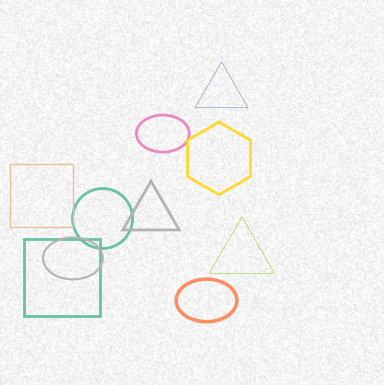[{"shape": "circle", "thickness": 2, "radius": 0.39, "center": [0.266, 0.432]}, {"shape": "square", "thickness": 2, "radius": 0.5, "center": [0.161, 0.278]}, {"shape": "oval", "thickness": 2.5, "radius": 0.39, "center": [0.536, 0.22]}, {"shape": "triangle", "thickness": 0.5, "radius": 0.4, "center": [0.575, 0.76]}, {"shape": "oval", "thickness": 2, "radius": 0.34, "center": [0.423, 0.653]}, {"shape": "triangle", "thickness": 0.5, "radius": 0.49, "center": [0.628, 0.339]}, {"shape": "hexagon", "thickness": 2, "radius": 0.47, "center": [0.569, 0.589]}, {"shape": "square", "thickness": 1, "radius": 0.41, "center": [0.107, 0.491]}, {"shape": "oval", "thickness": 1.5, "radius": 0.39, "center": [0.189, 0.329]}, {"shape": "triangle", "thickness": 2, "radius": 0.42, "center": [0.392, 0.445]}]